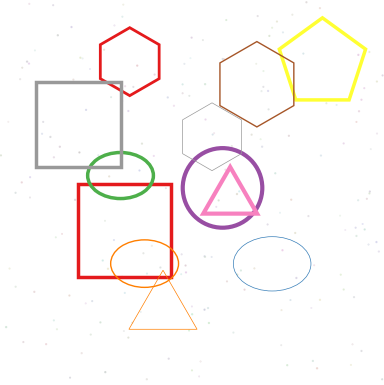[{"shape": "hexagon", "thickness": 2, "radius": 0.44, "center": [0.337, 0.84]}, {"shape": "square", "thickness": 2.5, "radius": 0.6, "center": [0.323, 0.401]}, {"shape": "oval", "thickness": 0.5, "radius": 0.5, "center": [0.707, 0.315]}, {"shape": "oval", "thickness": 2.5, "radius": 0.43, "center": [0.313, 0.544]}, {"shape": "circle", "thickness": 3, "radius": 0.52, "center": [0.578, 0.512]}, {"shape": "triangle", "thickness": 0.5, "radius": 0.51, "center": [0.423, 0.196]}, {"shape": "oval", "thickness": 1, "radius": 0.44, "center": [0.376, 0.315]}, {"shape": "pentagon", "thickness": 2.5, "radius": 0.59, "center": [0.837, 0.836]}, {"shape": "hexagon", "thickness": 1, "radius": 0.55, "center": [0.667, 0.781]}, {"shape": "triangle", "thickness": 3, "radius": 0.4, "center": [0.598, 0.485]}, {"shape": "square", "thickness": 2.5, "radius": 0.55, "center": [0.204, 0.677]}, {"shape": "hexagon", "thickness": 0.5, "radius": 0.44, "center": [0.551, 0.645]}]